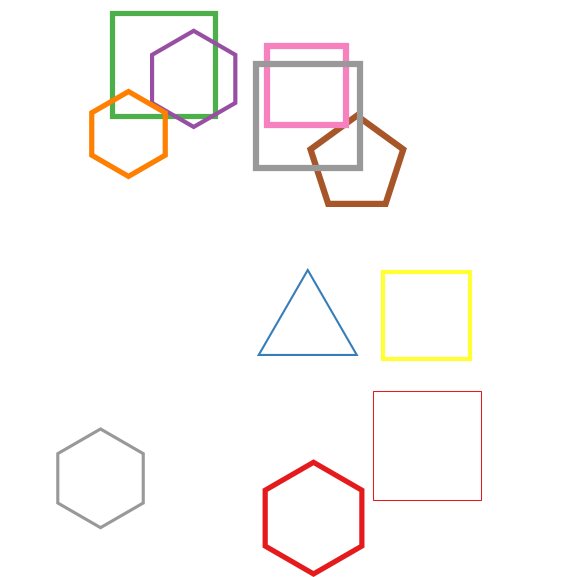[{"shape": "hexagon", "thickness": 2.5, "radius": 0.48, "center": [0.543, 0.102]}, {"shape": "square", "thickness": 0.5, "radius": 0.47, "center": [0.739, 0.227]}, {"shape": "triangle", "thickness": 1, "radius": 0.49, "center": [0.533, 0.434]}, {"shape": "square", "thickness": 2.5, "radius": 0.45, "center": [0.283, 0.887]}, {"shape": "hexagon", "thickness": 2, "radius": 0.42, "center": [0.335, 0.863]}, {"shape": "hexagon", "thickness": 2.5, "radius": 0.37, "center": [0.223, 0.767]}, {"shape": "square", "thickness": 2, "radius": 0.38, "center": [0.738, 0.452]}, {"shape": "pentagon", "thickness": 3, "radius": 0.42, "center": [0.618, 0.714]}, {"shape": "square", "thickness": 3, "radius": 0.34, "center": [0.53, 0.851]}, {"shape": "hexagon", "thickness": 1.5, "radius": 0.43, "center": [0.174, 0.171]}, {"shape": "square", "thickness": 3, "radius": 0.45, "center": [0.533, 0.798]}]